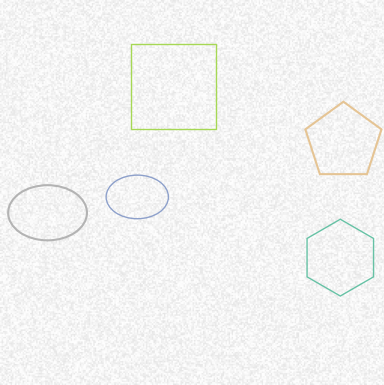[{"shape": "hexagon", "thickness": 1, "radius": 0.5, "center": [0.884, 0.331]}, {"shape": "oval", "thickness": 1, "radius": 0.4, "center": [0.357, 0.489]}, {"shape": "square", "thickness": 1, "radius": 0.55, "center": [0.451, 0.775]}, {"shape": "pentagon", "thickness": 1.5, "radius": 0.52, "center": [0.892, 0.632]}, {"shape": "oval", "thickness": 1.5, "radius": 0.51, "center": [0.124, 0.447]}]